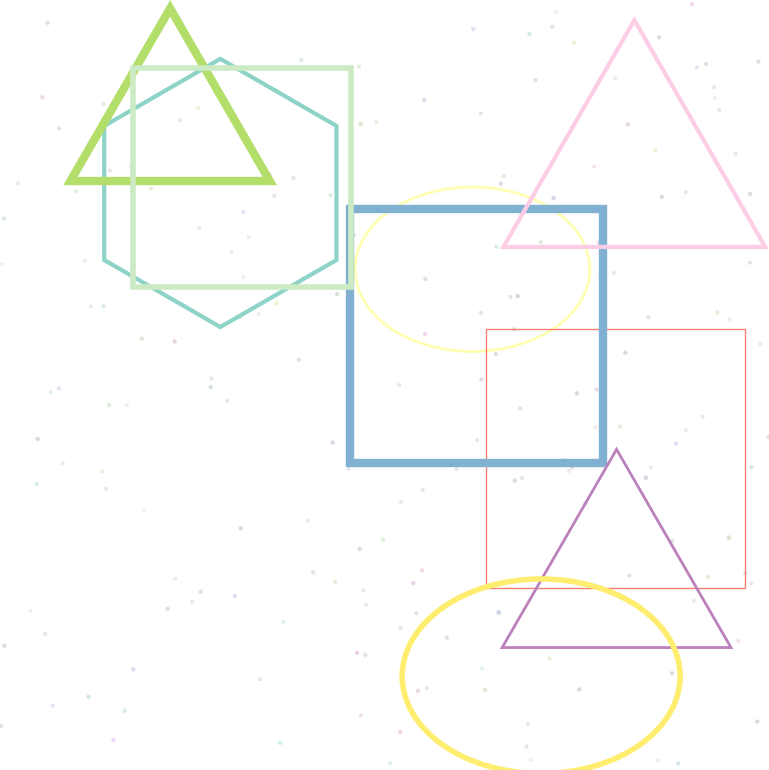[{"shape": "hexagon", "thickness": 1.5, "radius": 0.87, "center": [0.286, 0.749]}, {"shape": "oval", "thickness": 1, "radius": 0.76, "center": [0.613, 0.65]}, {"shape": "square", "thickness": 0.5, "radius": 0.84, "center": [0.799, 0.405]}, {"shape": "square", "thickness": 3, "radius": 0.82, "center": [0.619, 0.564]}, {"shape": "triangle", "thickness": 3, "radius": 0.75, "center": [0.221, 0.84]}, {"shape": "triangle", "thickness": 1.5, "radius": 0.98, "center": [0.824, 0.778]}, {"shape": "triangle", "thickness": 1, "radius": 0.86, "center": [0.801, 0.245]}, {"shape": "square", "thickness": 2, "radius": 0.71, "center": [0.314, 0.77]}, {"shape": "oval", "thickness": 2, "radius": 0.9, "center": [0.703, 0.122]}]